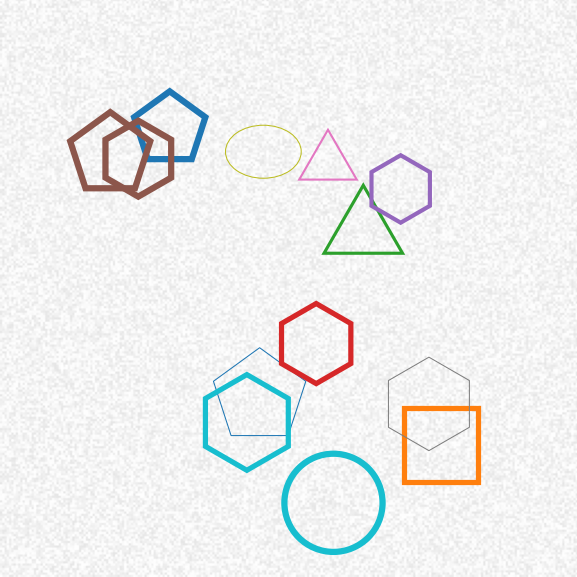[{"shape": "pentagon", "thickness": 0.5, "radius": 0.42, "center": [0.45, 0.313]}, {"shape": "pentagon", "thickness": 3, "radius": 0.32, "center": [0.294, 0.776]}, {"shape": "square", "thickness": 2.5, "radius": 0.32, "center": [0.763, 0.229]}, {"shape": "triangle", "thickness": 1.5, "radius": 0.39, "center": [0.629, 0.6]}, {"shape": "hexagon", "thickness": 2.5, "radius": 0.35, "center": [0.548, 0.404]}, {"shape": "hexagon", "thickness": 2, "radius": 0.29, "center": [0.694, 0.672]}, {"shape": "pentagon", "thickness": 3, "radius": 0.36, "center": [0.191, 0.732]}, {"shape": "hexagon", "thickness": 3, "radius": 0.33, "center": [0.24, 0.724]}, {"shape": "triangle", "thickness": 1, "radius": 0.29, "center": [0.568, 0.717]}, {"shape": "hexagon", "thickness": 0.5, "radius": 0.4, "center": [0.743, 0.3]}, {"shape": "oval", "thickness": 0.5, "radius": 0.33, "center": [0.456, 0.736]}, {"shape": "hexagon", "thickness": 2.5, "radius": 0.41, "center": [0.427, 0.268]}, {"shape": "circle", "thickness": 3, "radius": 0.43, "center": [0.577, 0.128]}]